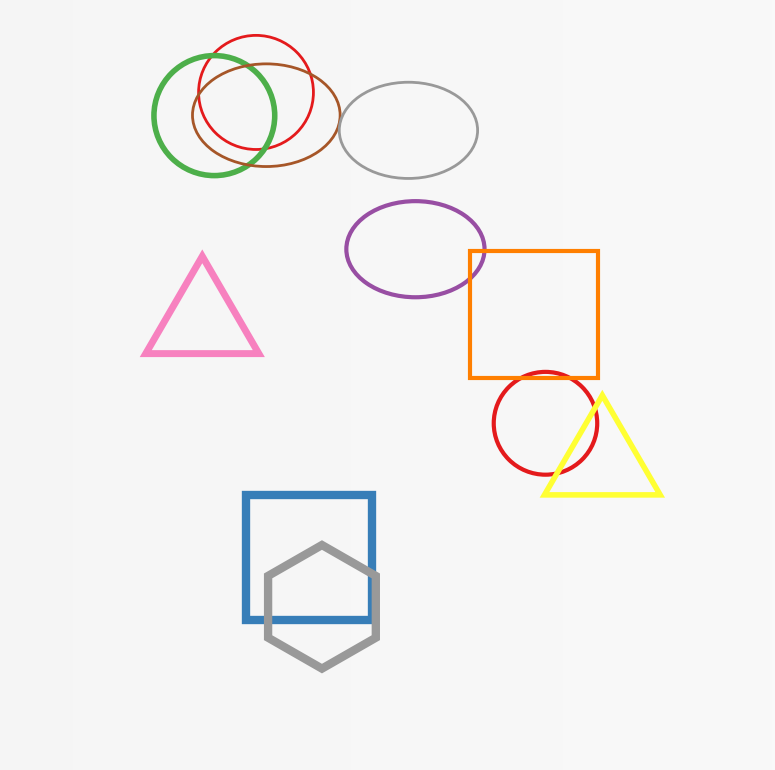[{"shape": "circle", "thickness": 1, "radius": 0.37, "center": [0.33, 0.88]}, {"shape": "circle", "thickness": 1.5, "radius": 0.33, "center": [0.704, 0.45]}, {"shape": "square", "thickness": 3, "radius": 0.41, "center": [0.399, 0.276]}, {"shape": "circle", "thickness": 2, "radius": 0.39, "center": [0.277, 0.85]}, {"shape": "oval", "thickness": 1.5, "radius": 0.45, "center": [0.536, 0.676]}, {"shape": "square", "thickness": 1.5, "radius": 0.41, "center": [0.689, 0.592]}, {"shape": "triangle", "thickness": 2, "radius": 0.43, "center": [0.777, 0.4]}, {"shape": "oval", "thickness": 1, "radius": 0.48, "center": [0.344, 0.85]}, {"shape": "triangle", "thickness": 2.5, "radius": 0.42, "center": [0.261, 0.583]}, {"shape": "oval", "thickness": 1, "radius": 0.45, "center": [0.527, 0.831]}, {"shape": "hexagon", "thickness": 3, "radius": 0.4, "center": [0.415, 0.212]}]